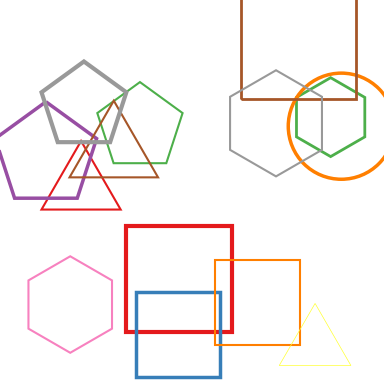[{"shape": "triangle", "thickness": 1.5, "radius": 0.59, "center": [0.211, 0.515]}, {"shape": "square", "thickness": 3, "radius": 0.69, "center": [0.466, 0.276]}, {"shape": "square", "thickness": 2.5, "radius": 0.55, "center": [0.463, 0.131]}, {"shape": "hexagon", "thickness": 2, "radius": 0.51, "center": [0.859, 0.696]}, {"shape": "pentagon", "thickness": 1.5, "radius": 0.58, "center": [0.363, 0.67]}, {"shape": "pentagon", "thickness": 2.5, "radius": 0.69, "center": [0.119, 0.597]}, {"shape": "circle", "thickness": 2.5, "radius": 0.69, "center": [0.887, 0.672]}, {"shape": "square", "thickness": 1.5, "radius": 0.55, "center": [0.669, 0.215]}, {"shape": "triangle", "thickness": 0.5, "radius": 0.54, "center": [0.818, 0.104]}, {"shape": "triangle", "thickness": 1.5, "radius": 0.66, "center": [0.296, 0.606]}, {"shape": "square", "thickness": 2, "radius": 0.75, "center": [0.776, 0.891]}, {"shape": "hexagon", "thickness": 1.5, "radius": 0.63, "center": [0.182, 0.209]}, {"shape": "hexagon", "thickness": 1.5, "radius": 0.69, "center": [0.717, 0.68]}, {"shape": "pentagon", "thickness": 3, "radius": 0.58, "center": [0.218, 0.724]}]